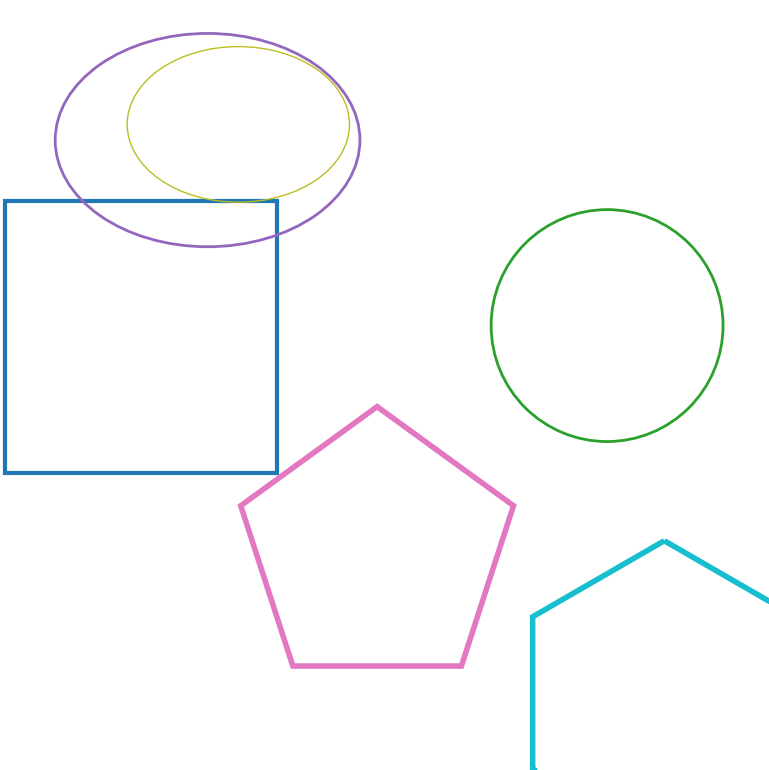[{"shape": "square", "thickness": 1.5, "radius": 0.88, "center": [0.183, 0.562]}, {"shape": "circle", "thickness": 1, "radius": 0.75, "center": [0.788, 0.577]}, {"shape": "oval", "thickness": 1, "radius": 0.99, "center": [0.27, 0.818]}, {"shape": "pentagon", "thickness": 2, "radius": 0.93, "center": [0.49, 0.286]}, {"shape": "oval", "thickness": 0.5, "radius": 0.72, "center": [0.31, 0.838]}, {"shape": "hexagon", "thickness": 2, "radius": 0.99, "center": [0.863, 0.1]}]